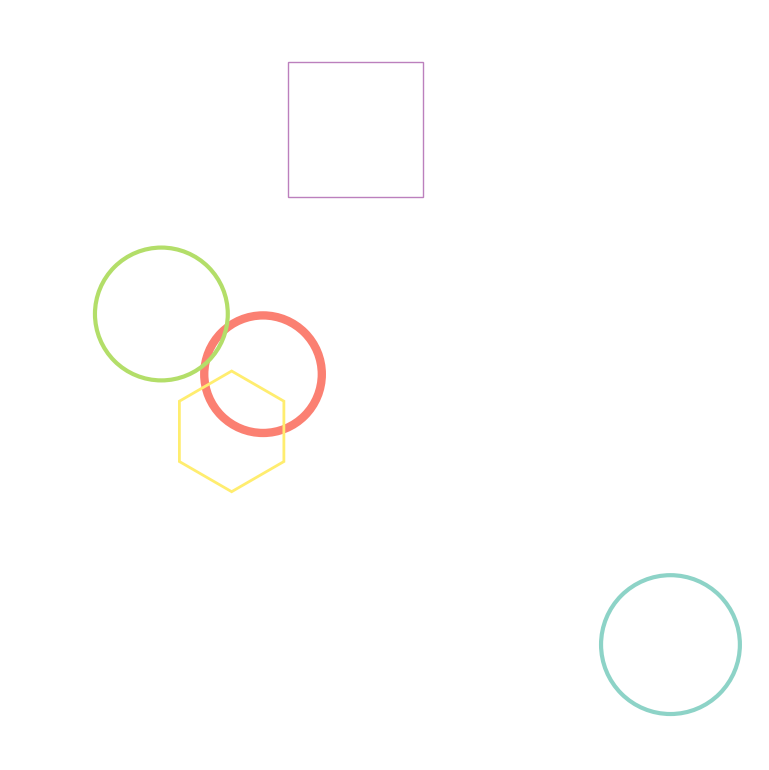[{"shape": "circle", "thickness": 1.5, "radius": 0.45, "center": [0.871, 0.163]}, {"shape": "circle", "thickness": 3, "radius": 0.38, "center": [0.342, 0.514]}, {"shape": "circle", "thickness": 1.5, "radius": 0.43, "center": [0.21, 0.592]}, {"shape": "square", "thickness": 0.5, "radius": 0.44, "center": [0.462, 0.832]}, {"shape": "hexagon", "thickness": 1, "radius": 0.39, "center": [0.301, 0.44]}]